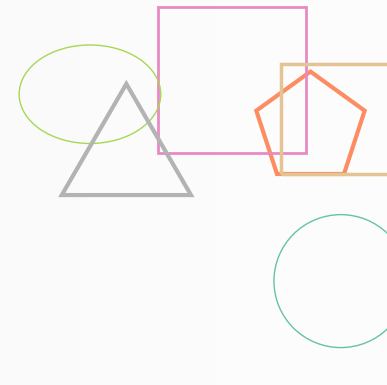[{"shape": "circle", "thickness": 1, "radius": 0.86, "center": [0.88, 0.27]}, {"shape": "pentagon", "thickness": 3, "radius": 0.74, "center": [0.801, 0.667]}, {"shape": "square", "thickness": 2, "radius": 0.95, "center": [0.599, 0.793]}, {"shape": "oval", "thickness": 1, "radius": 0.91, "center": [0.232, 0.755]}, {"shape": "square", "thickness": 2.5, "radius": 0.72, "center": [0.869, 0.691]}, {"shape": "triangle", "thickness": 3, "radius": 0.96, "center": [0.326, 0.59]}]